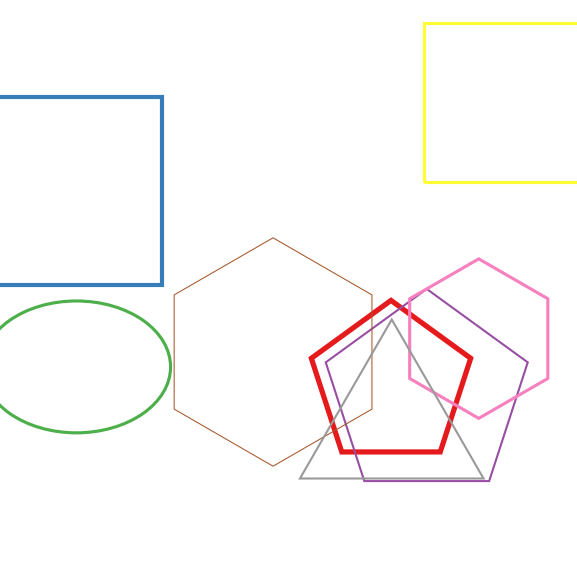[{"shape": "pentagon", "thickness": 2.5, "radius": 0.73, "center": [0.677, 0.334]}, {"shape": "square", "thickness": 2, "radius": 0.82, "center": [0.118, 0.669]}, {"shape": "oval", "thickness": 1.5, "radius": 0.82, "center": [0.132, 0.364]}, {"shape": "pentagon", "thickness": 1, "radius": 0.92, "center": [0.739, 0.315]}, {"shape": "square", "thickness": 1.5, "radius": 0.69, "center": [0.871, 0.821]}, {"shape": "hexagon", "thickness": 0.5, "radius": 0.99, "center": [0.473, 0.39]}, {"shape": "hexagon", "thickness": 1.5, "radius": 0.69, "center": [0.829, 0.413]}, {"shape": "triangle", "thickness": 1, "radius": 0.92, "center": [0.678, 0.262]}]